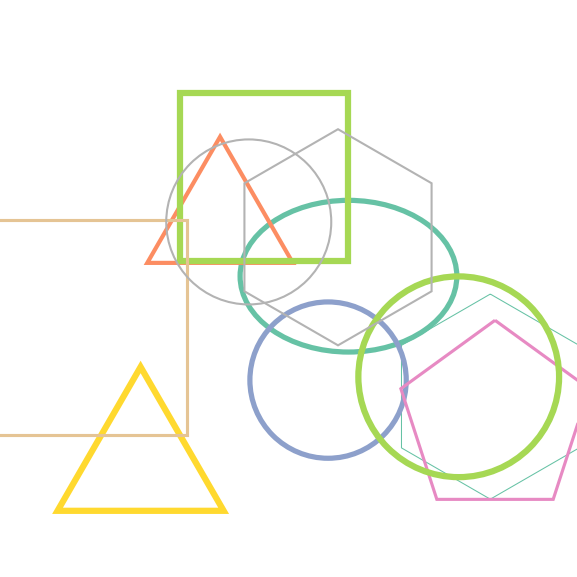[{"shape": "oval", "thickness": 2.5, "radius": 0.94, "center": [0.603, 0.521]}, {"shape": "hexagon", "thickness": 0.5, "radius": 0.89, "center": [0.849, 0.312]}, {"shape": "triangle", "thickness": 2, "radius": 0.73, "center": [0.381, 0.617]}, {"shape": "circle", "thickness": 2.5, "radius": 0.68, "center": [0.568, 0.341]}, {"shape": "pentagon", "thickness": 1.5, "radius": 0.86, "center": [0.857, 0.273]}, {"shape": "circle", "thickness": 3, "radius": 0.87, "center": [0.794, 0.347]}, {"shape": "square", "thickness": 3, "radius": 0.73, "center": [0.457, 0.693]}, {"shape": "triangle", "thickness": 3, "radius": 0.83, "center": [0.243, 0.198]}, {"shape": "square", "thickness": 1.5, "radius": 0.93, "center": [0.137, 0.433]}, {"shape": "hexagon", "thickness": 1, "radius": 0.94, "center": [0.585, 0.588]}, {"shape": "circle", "thickness": 1, "radius": 0.71, "center": [0.431, 0.615]}]